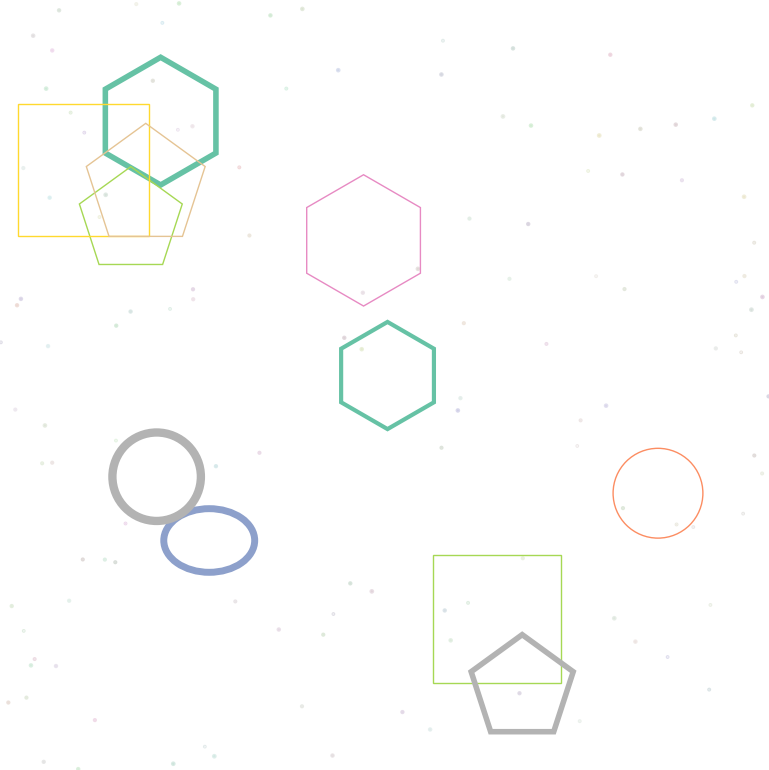[{"shape": "hexagon", "thickness": 2, "radius": 0.41, "center": [0.209, 0.843]}, {"shape": "hexagon", "thickness": 1.5, "radius": 0.35, "center": [0.503, 0.512]}, {"shape": "circle", "thickness": 0.5, "radius": 0.29, "center": [0.855, 0.359]}, {"shape": "oval", "thickness": 2.5, "radius": 0.3, "center": [0.272, 0.298]}, {"shape": "hexagon", "thickness": 0.5, "radius": 0.43, "center": [0.472, 0.688]}, {"shape": "pentagon", "thickness": 0.5, "radius": 0.35, "center": [0.17, 0.713]}, {"shape": "square", "thickness": 0.5, "radius": 0.41, "center": [0.646, 0.196]}, {"shape": "square", "thickness": 0.5, "radius": 0.43, "center": [0.109, 0.779]}, {"shape": "pentagon", "thickness": 0.5, "radius": 0.41, "center": [0.189, 0.759]}, {"shape": "pentagon", "thickness": 2, "radius": 0.35, "center": [0.678, 0.106]}, {"shape": "circle", "thickness": 3, "radius": 0.29, "center": [0.203, 0.381]}]